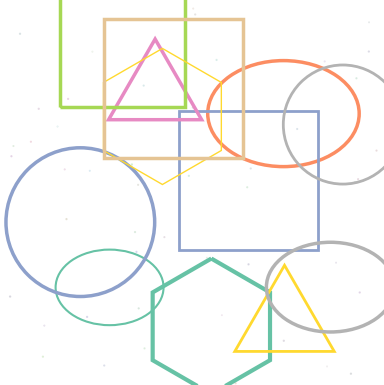[{"shape": "oval", "thickness": 1.5, "radius": 0.7, "center": [0.285, 0.254]}, {"shape": "hexagon", "thickness": 3, "radius": 0.88, "center": [0.549, 0.152]}, {"shape": "oval", "thickness": 2.5, "radius": 0.98, "center": [0.736, 0.705]}, {"shape": "circle", "thickness": 2.5, "radius": 0.97, "center": [0.209, 0.423]}, {"shape": "square", "thickness": 2, "radius": 0.9, "center": [0.646, 0.53]}, {"shape": "triangle", "thickness": 2.5, "radius": 0.7, "center": [0.403, 0.759]}, {"shape": "square", "thickness": 2.5, "radius": 0.81, "center": [0.318, 0.885]}, {"shape": "hexagon", "thickness": 1, "radius": 0.88, "center": [0.422, 0.697]}, {"shape": "triangle", "thickness": 2, "radius": 0.75, "center": [0.739, 0.162]}, {"shape": "square", "thickness": 2.5, "radius": 0.91, "center": [0.451, 0.77]}, {"shape": "oval", "thickness": 2.5, "radius": 0.83, "center": [0.858, 0.254]}, {"shape": "circle", "thickness": 2, "radius": 0.77, "center": [0.891, 0.677]}]